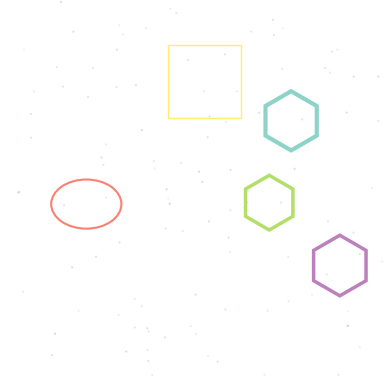[{"shape": "hexagon", "thickness": 3, "radius": 0.38, "center": [0.756, 0.686]}, {"shape": "oval", "thickness": 1.5, "radius": 0.46, "center": [0.224, 0.47]}, {"shape": "hexagon", "thickness": 2.5, "radius": 0.35, "center": [0.699, 0.474]}, {"shape": "hexagon", "thickness": 2.5, "radius": 0.39, "center": [0.883, 0.31]}, {"shape": "square", "thickness": 1, "radius": 0.48, "center": [0.531, 0.789]}]